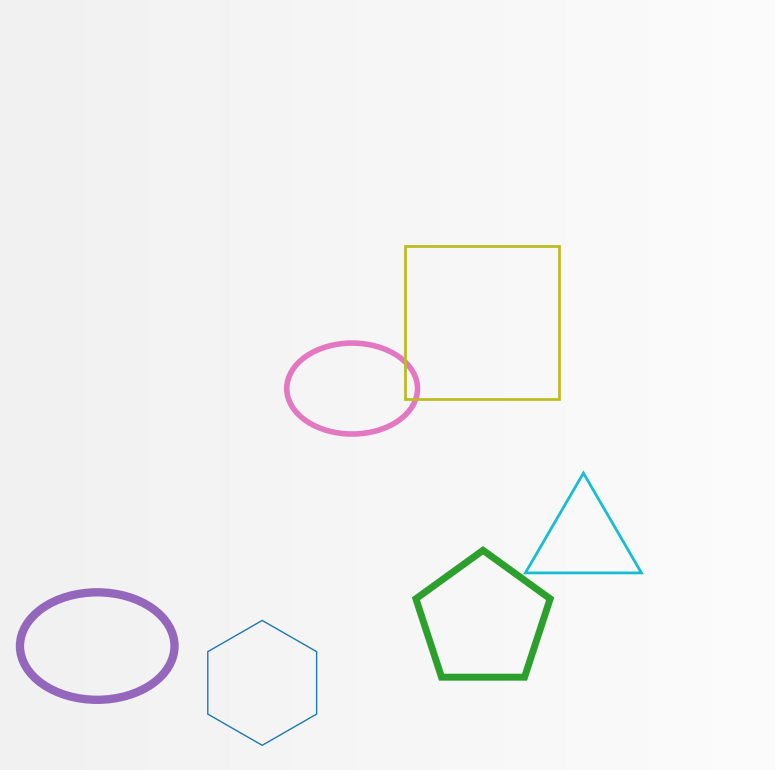[{"shape": "hexagon", "thickness": 0.5, "radius": 0.41, "center": [0.338, 0.113]}, {"shape": "pentagon", "thickness": 2.5, "radius": 0.46, "center": [0.623, 0.194]}, {"shape": "oval", "thickness": 3, "radius": 0.5, "center": [0.125, 0.161]}, {"shape": "oval", "thickness": 2, "radius": 0.42, "center": [0.454, 0.495]}, {"shape": "square", "thickness": 1, "radius": 0.5, "center": [0.622, 0.581]}, {"shape": "triangle", "thickness": 1, "radius": 0.43, "center": [0.753, 0.299]}]